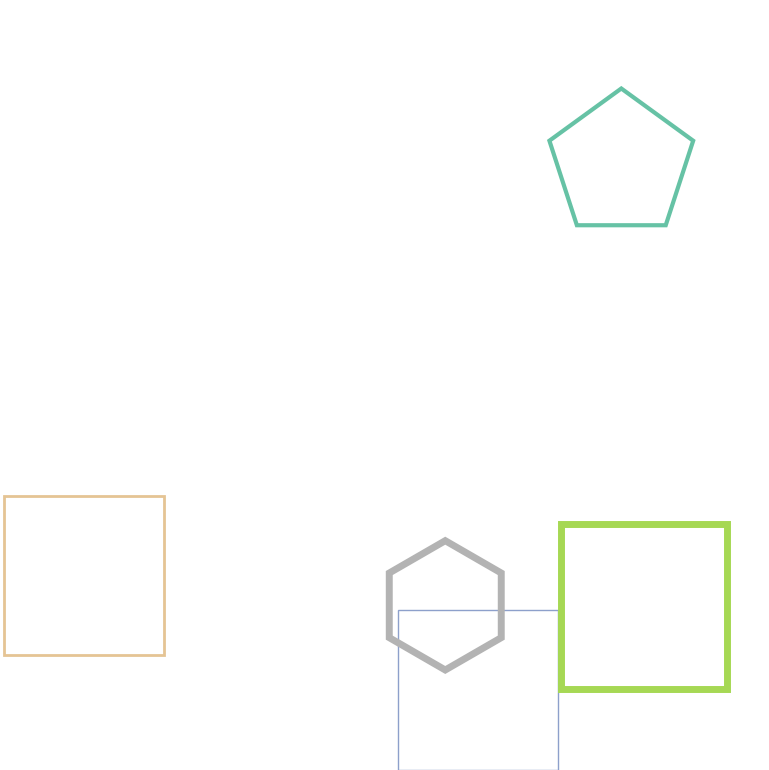[{"shape": "pentagon", "thickness": 1.5, "radius": 0.49, "center": [0.807, 0.787]}, {"shape": "square", "thickness": 0.5, "radius": 0.52, "center": [0.621, 0.103]}, {"shape": "square", "thickness": 2.5, "radius": 0.54, "center": [0.836, 0.212]}, {"shape": "square", "thickness": 1, "radius": 0.52, "center": [0.109, 0.253]}, {"shape": "hexagon", "thickness": 2.5, "radius": 0.42, "center": [0.578, 0.214]}]